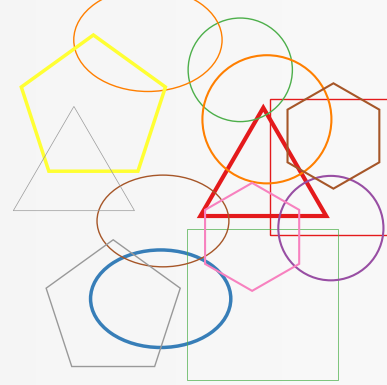[{"shape": "triangle", "thickness": 3, "radius": 0.94, "center": [0.679, 0.533]}, {"shape": "square", "thickness": 1, "radius": 0.89, "center": [0.873, 0.566]}, {"shape": "oval", "thickness": 2.5, "radius": 0.9, "center": [0.415, 0.224]}, {"shape": "circle", "thickness": 1, "radius": 0.67, "center": [0.62, 0.819]}, {"shape": "square", "thickness": 0.5, "radius": 0.98, "center": [0.677, 0.21]}, {"shape": "circle", "thickness": 1.5, "radius": 0.68, "center": [0.854, 0.408]}, {"shape": "circle", "thickness": 1.5, "radius": 0.83, "center": [0.689, 0.69]}, {"shape": "oval", "thickness": 1, "radius": 0.96, "center": [0.382, 0.896]}, {"shape": "pentagon", "thickness": 2.5, "radius": 0.98, "center": [0.241, 0.714]}, {"shape": "oval", "thickness": 1, "radius": 0.85, "center": [0.421, 0.426]}, {"shape": "hexagon", "thickness": 1.5, "radius": 0.68, "center": [0.86, 0.647]}, {"shape": "hexagon", "thickness": 1.5, "radius": 0.7, "center": [0.651, 0.385]}, {"shape": "triangle", "thickness": 0.5, "radius": 0.9, "center": [0.191, 0.543]}, {"shape": "pentagon", "thickness": 1, "radius": 0.91, "center": [0.292, 0.195]}]